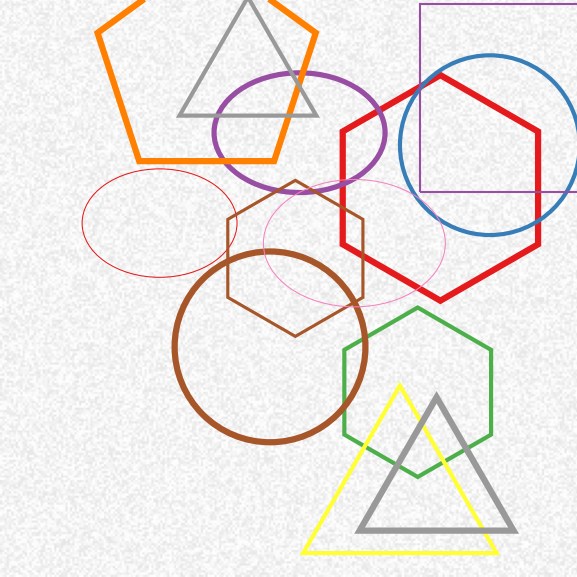[{"shape": "hexagon", "thickness": 3, "radius": 0.98, "center": [0.763, 0.674]}, {"shape": "oval", "thickness": 0.5, "radius": 0.67, "center": [0.276, 0.613]}, {"shape": "circle", "thickness": 2, "radius": 0.78, "center": [0.848, 0.748]}, {"shape": "hexagon", "thickness": 2, "radius": 0.73, "center": [0.723, 0.32]}, {"shape": "square", "thickness": 1, "radius": 0.81, "center": [0.89, 0.83]}, {"shape": "oval", "thickness": 2.5, "radius": 0.74, "center": [0.519, 0.769]}, {"shape": "pentagon", "thickness": 3, "radius": 0.99, "center": [0.358, 0.881]}, {"shape": "triangle", "thickness": 2, "radius": 0.97, "center": [0.692, 0.138]}, {"shape": "circle", "thickness": 3, "radius": 0.83, "center": [0.468, 0.398]}, {"shape": "hexagon", "thickness": 1.5, "radius": 0.68, "center": [0.511, 0.552]}, {"shape": "oval", "thickness": 0.5, "radius": 0.79, "center": [0.614, 0.578]}, {"shape": "triangle", "thickness": 2, "radius": 0.68, "center": [0.429, 0.867]}, {"shape": "triangle", "thickness": 3, "radius": 0.77, "center": [0.756, 0.157]}]